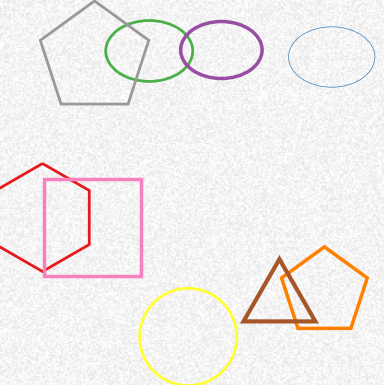[{"shape": "hexagon", "thickness": 2, "radius": 0.7, "center": [0.11, 0.435]}, {"shape": "oval", "thickness": 0.5, "radius": 0.56, "center": [0.862, 0.852]}, {"shape": "oval", "thickness": 2, "radius": 0.56, "center": [0.388, 0.868]}, {"shape": "oval", "thickness": 2.5, "radius": 0.53, "center": [0.575, 0.87]}, {"shape": "pentagon", "thickness": 2.5, "radius": 0.59, "center": [0.843, 0.242]}, {"shape": "circle", "thickness": 2, "radius": 0.63, "center": [0.489, 0.125]}, {"shape": "triangle", "thickness": 3, "radius": 0.54, "center": [0.726, 0.219]}, {"shape": "square", "thickness": 2.5, "radius": 0.63, "center": [0.24, 0.408]}, {"shape": "pentagon", "thickness": 2, "radius": 0.74, "center": [0.246, 0.849]}]